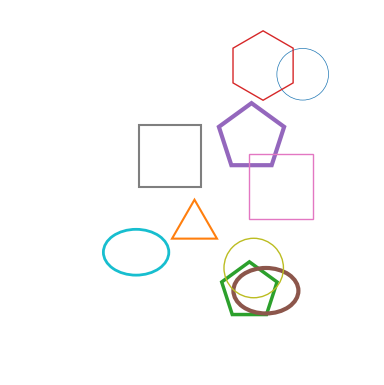[{"shape": "circle", "thickness": 0.5, "radius": 0.34, "center": [0.786, 0.807]}, {"shape": "triangle", "thickness": 1.5, "radius": 0.34, "center": [0.505, 0.414]}, {"shape": "pentagon", "thickness": 2.5, "radius": 0.38, "center": [0.648, 0.244]}, {"shape": "hexagon", "thickness": 1, "radius": 0.45, "center": [0.683, 0.83]}, {"shape": "pentagon", "thickness": 3, "radius": 0.45, "center": [0.653, 0.643]}, {"shape": "oval", "thickness": 3, "radius": 0.42, "center": [0.691, 0.245]}, {"shape": "square", "thickness": 1, "radius": 0.42, "center": [0.731, 0.516]}, {"shape": "square", "thickness": 1.5, "radius": 0.41, "center": [0.442, 0.595]}, {"shape": "circle", "thickness": 1, "radius": 0.39, "center": [0.659, 0.304]}, {"shape": "oval", "thickness": 2, "radius": 0.42, "center": [0.353, 0.345]}]